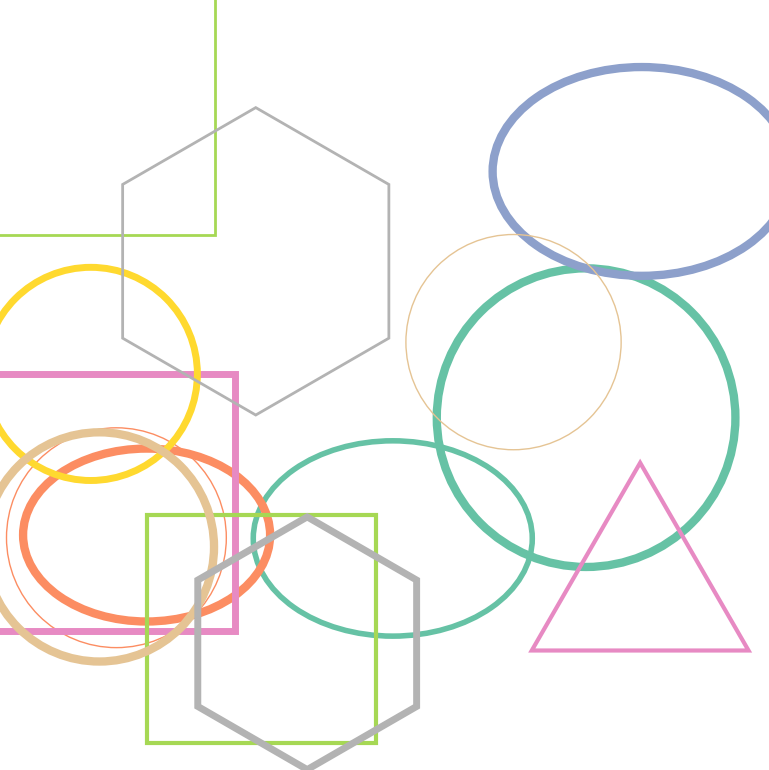[{"shape": "oval", "thickness": 2, "radius": 0.91, "center": [0.51, 0.301]}, {"shape": "circle", "thickness": 3, "radius": 0.97, "center": [0.761, 0.458]}, {"shape": "oval", "thickness": 3, "radius": 0.8, "center": [0.19, 0.305]}, {"shape": "circle", "thickness": 0.5, "radius": 0.71, "center": [0.151, 0.302]}, {"shape": "oval", "thickness": 3, "radius": 0.97, "center": [0.833, 0.777]}, {"shape": "square", "thickness": 2.5, "radius": 0.83, "center": [0.138, 0.348]}, {"shape": "triangle", "thickness": 1.5, "radius": 0.81, "center": [0.831, 0.236]}, {"shape": "square", "thickness": 1.5, "radius": 0.74, "center": [0.34, 0.183]}, {"shape": "square", "thickness": 1, "radius": 0.79, "center": [0.121, 0.853]}, {"shape": "circle", "thickness": 2.5, "radius": 0.69, "center": [0.118, 0.514]}, {"shape": "circle", "thickness": 0.5, "radius": 0.7, "center": [0.667, 0.556]}, {"shape": "circle", "thickness": 3, "radius": 0.74, "center": [0.129, 0.29]}, {"shape": "hexagon", "thickness": 1, "radius": 1.0, "center": [0.332, 0.661]}, {"shape": "hexagon", "thickness": 2.5, "radius": 0.82, "center": [0.399, 0.165]}]